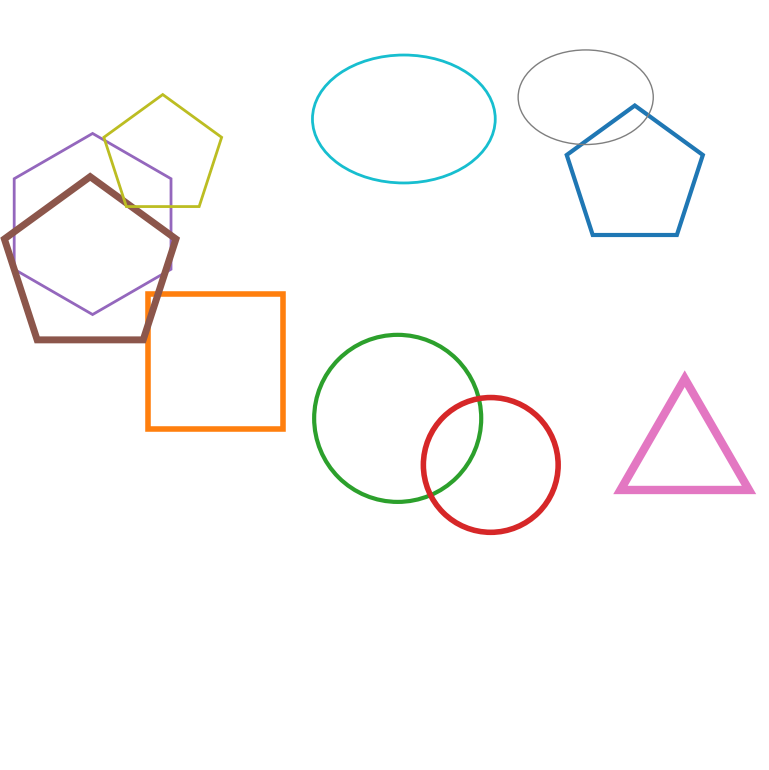[{"shape": "pentagon", "thickness": 1.5, "radius": 0.46, "center": [0.824, 0.77]}, {"shape": "square", "thickness": 2, "radius": 0.44, "center": [0.28, 0.53]}, {"shape": "circle", "thickness": 1.5, "radius": 0.54, "center": [0.516, 0.457]}, {"shape": "circle", "thickness": 2, "radius": 0.44, "center": [0.637, 0.396]}, {"shape": "hexagon", "thickness": 1, "radius": 0.59, "center": [0.12, 0.709]}, {"shape": "pentagon", "thickness": 2.5, "radius": 0.59, "center": [0.117, 0.653]}, {"shape": "triangle", "thickness": 3, "radius": 0.48, "center": [0.889, 0.412]}, {"shape": "oval", "thickness": 0.5, "radius": 0.44, "center": [0.761, 0.874]}, {"shape": "pentagon", "thickness": 1, "radius": 0.4, "center": [0.211, 0.797]}, {"shape": "oval", "thickness": 1, "radius": 0.59, "center": [0.524, 0.845]}]